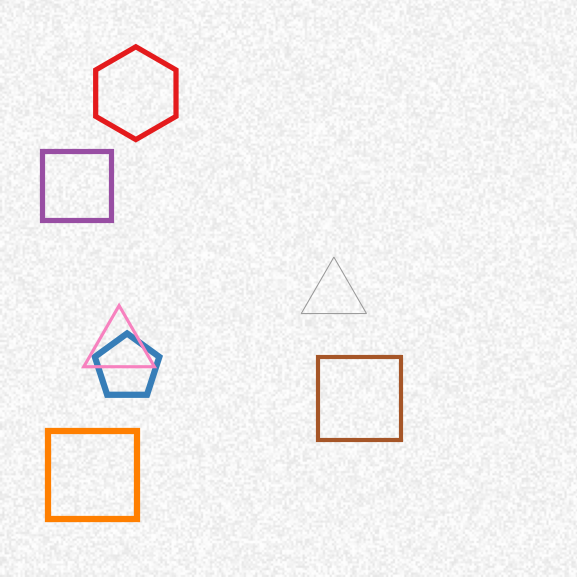[{"shape": "hexagon", "thickness": 2.5, "radius": 0.4, "center": [0.235, 0.838]}, {"shape": "pentagon", "thickness": 3, "radius": 0.29, "center": [0.22, 0.363]}, {"shape": "square", "thickness": 2.5, "radius": 0.3, "center": [0.132, 0.678]}, {"shape": "square", "thickness": 3, "radius": 0.38, "center": [0.16, 0.177]}, {"shape": "square", "thickness": 2, "radius": 0.36, "center": [0.623, 0.309]}, {"shape": "triangle", "thickness": 1.5, "radius": 0.35, "center": [0.206, 0.399]}, {"shape": "triangle", "thickness": 0.5, "radius": 0.33, "center": [0.578, 0.489]}]